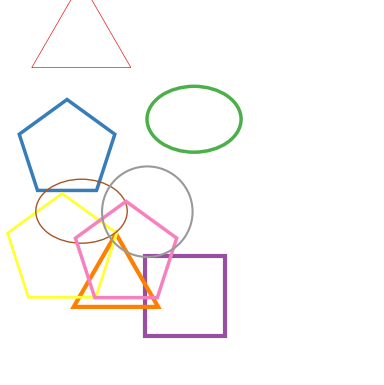[{"shape": "triangle", "thickness": 0.5, "radius": 0.74, "center": [0.211, 0.899]}, {"shape": "pentagon", "thickness": 2.5, "radius": 0.65, "center": [0.174, 0.611]}, {"shape": "oval", "thickness": 2.5, "radius": 0.61, "center": [0.504, 0.69]}, {"shape": "square", "thickness": 3, "radius": 0.52, "center": [0.481, 0.231]}, {"shape": "triangle", "thickness": 3, "radius": 0.63, "center": [0.301, 0.266]}, {"shape": "pentagon", "thickness": 2, "radius": 0.75, "center": [0.161, 0.348]}, {"shape": "oval", "thickness": 1, "radius": 0.59, "center": [0.212, 0.451]}, {"shape": "pentagon", "thickness": 2.5, "radius": 0.69, "center": [0.327, 0.339]}, {"shape": "circle", "thickness": 1.5, "radius": 0.59, "center": [0.383, 0.45]}]